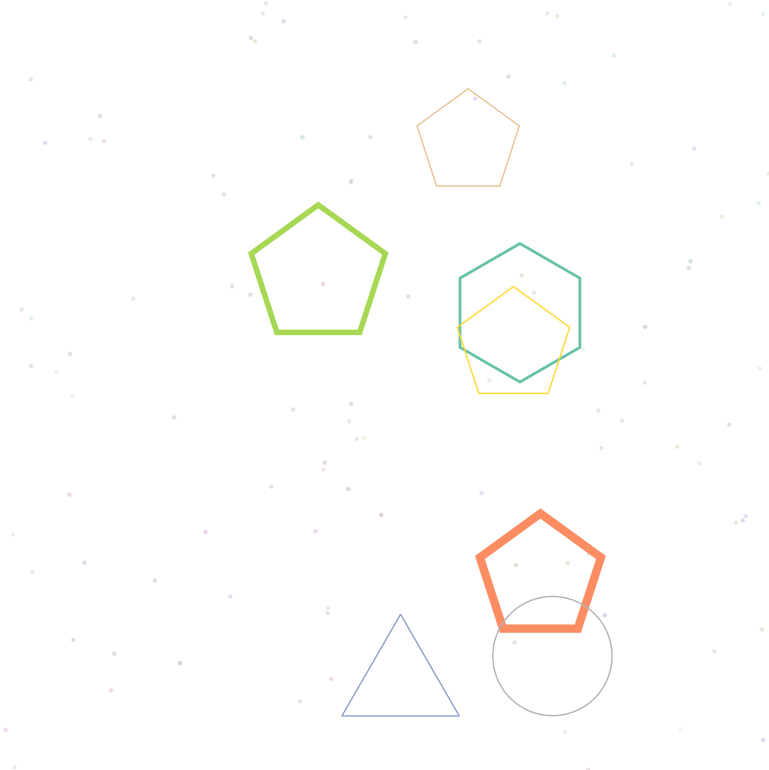[{"shape": "hexagon", "thickness": 1, "radius": 0.45, "center": [0.675, 0.594]}, {"shape": "pentagon", "thickness": 3, "radius": 0.41, "center": [0.702, 0.25]}, {"shape": "triangle", "thickness": 0.5, "radius": 0.44, "center": [0.52, 0.114]}, {"shape": "pentagon", "thickness": 2, "radius": 0.46, "center": [0.413, 0.642]}, {"shape": "pentagon", "thickness": 0.5, "radius": 0.38, "center": [0.667, 0.551]}, {"shape": "pentagon", "thickness": 0.5, "radius": 0.35, "center": [0.608, 0.815]}, {"shape": "circle", "thickness": 0.5, "radius": 0.39, "center": [0.717, 0.148]}]